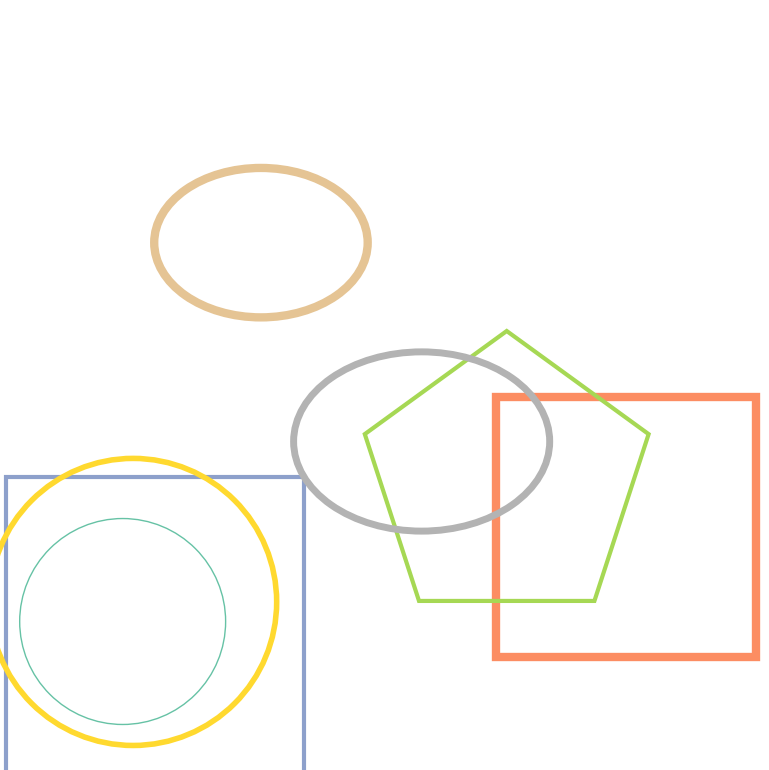[{"shape": "circle", "thickness": 0.5, "radius": 0.67, "center": [0.159, 0.193]}, {"shape": "square", "thickness": 3, "radius": 0.84, "center": [0.813, 0.315]}, {"shape": "square", "thickness": 1.5, "radius": 0.97, "center": [0.201, 0.188]}, {"shape": "pentagon", "thickness": 1.5, "radius": 0.97, "center": [0.658, 0.376]}, {"shape": "circle", "thickness": 2, "radius": 0.93, "center": [0.173, 0.218]}, {"shape": "oval", "thickness": 3, "radius": 0.69, "center": [0.339, 0.685]}, {"shape": "oval", "thickness": 2.5, "radius": 0.83, "center": [0.548, 0.427]}]